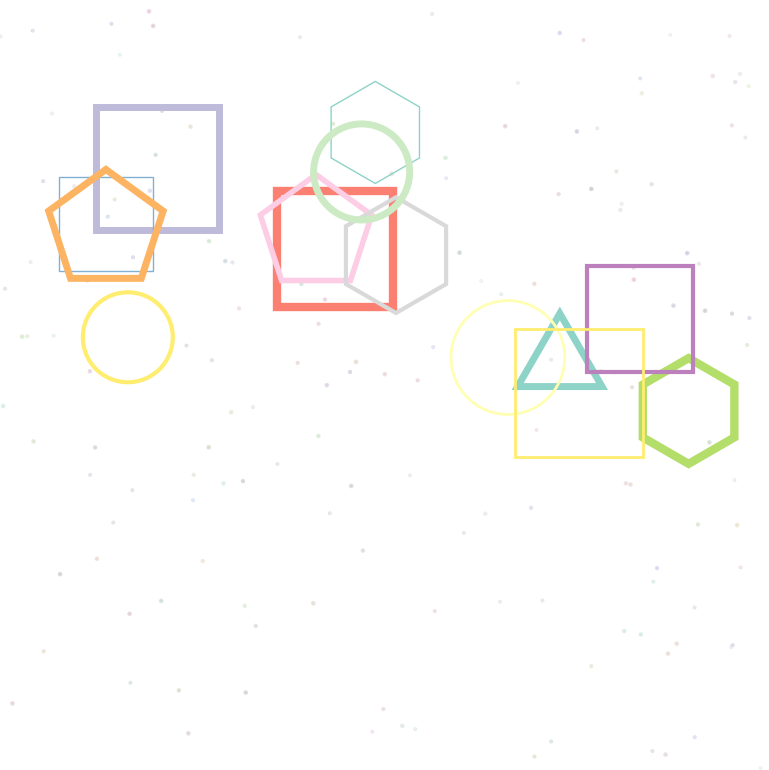[{"shape": "triangle", "thickness": 2.5, "radius": 0.32, "center": [0.727, 0.53]}, {"shape": "hexagon", "thickness": 0.5, "radius": 0.33, "center": [0.487, 0.828]}, {"shape": "circle", "thickness": 1, "radius": 0.37, "center": [0.66, 0.536]}, {"shape": "square", "thickness": 2.5, "radius": 0.4, "center": [0.204, 0.782]}, {"shape": "square", "thickness": 3, "radius": 0.38, "center": [0.435, 0.677]}, {"shape": "square", "thickness": 0.5, "radius": 0.31, "center": [0.138, 0.709]}, {"shape": "pentagon", "thickness": 2.5, "radius": 0.39, "center": [0.138, 0.702]}, {"shape": "hexagon", "thickness": 3, "radius": 0.34, "center": [0.894, 0.466]}, {"shape": "pentagon", "thickness": 2, "radius": 0.38, "center": [0.41, 0.697]}, {"shape": "hexagon", "thickness": 1.5, "radius": 0.38, "center": [0.514, 0.669]}, {"shape": "square", "thickness": 1.5, "radius": 0.35, "center": [0.832, 0.586]}, {"shape": "circle", "thickness": 2.5, "radius": 0.31, "center": [0.47, 0.777]}, {"shape": "square", "thickness": 1, "radius": 0.42, "center": [0.751, 0.49]}, {"shape": "circle", "thickness": 1.5, "radius": 0.29, "center": [0.166, 0.562]}]